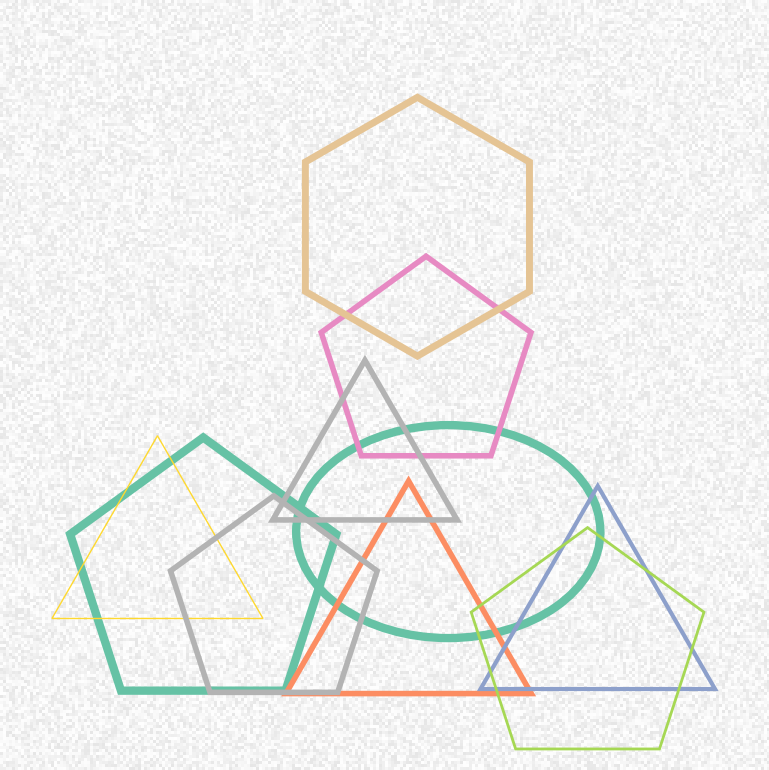[{"shape": "pentagon", "thickness": 3, "radius": 0.91, "center": [0.264, 0.25]}, {"shape": "oval", "thickness": 3, "radius": 0.99, "center": [0.582, 0.31]}, {"shape": "triangle", "thickness": 2, "radius": 0.92, "center": [0.531, 0.191]}, {"shape": "triangle", "thickness": 1.5, "radius": 0.88, "center": [0.776, 0.193]}, {"shape": "pentagon", "thickness": 2, "radius": 0.72, "center": [0.553, 0.524]}, {"shape": "pentagon", "thickness": 1, "radius": 0.79, "center": [0.763, 0.156]}, {"shape": "triangle", "thickness": 0.5, "radius": 0.79, "center": [0.204, 0.276]}, {"shape": "hexagon", "thickness": 2.5, "radius": 0.84, "center": [0.542, 0.706]}, {"shape": "triangle", "thickness": 2, "radius": 0.69, "center": [0.474, 0.394]}, {"shape": "pentagon", "thickness": 2, "radius": 0.71, "center": [0.356, 0.215]}]